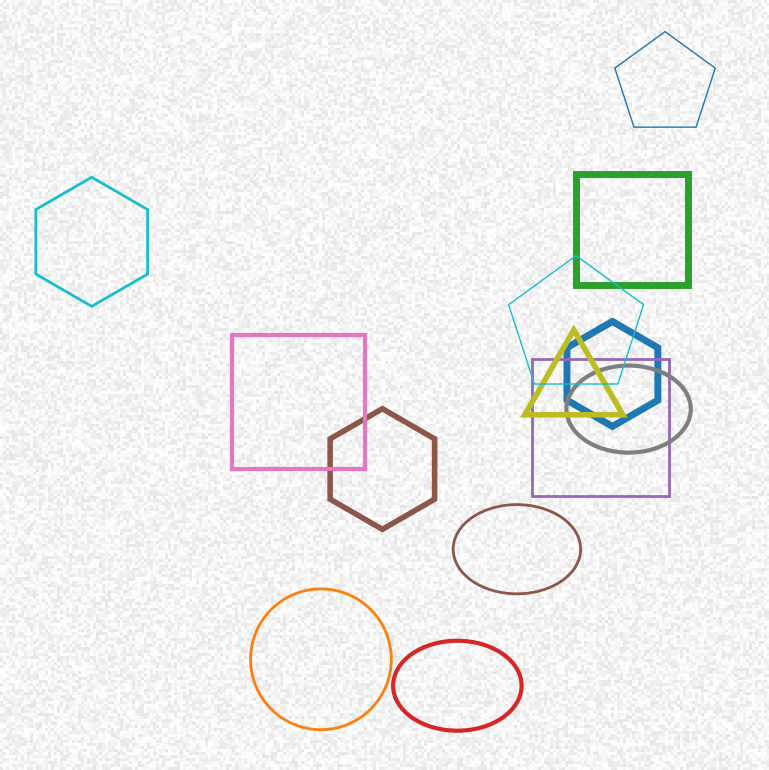[{"shape": "pentagon", "thickness": 0.5, "radius": 0.34, "center": [0.864, 0.89]}, {"shape": "hexagon", "thickness": 2.5, "radius": 0.34, "center": [0.795, 0.514]}, {"shape": "circle", "thickness": 1, "radius": 0.46, "center": [0.417, 0.144]}, {"shape": "square", "thickness": 2.5, "radius": 0.36, "center": [0.821, 0.702]}, {"shape": "oval", "thickness": 1.5, "radius": 0.42, "center": [0.594, 0.109]}, {"shape": "square", "thickness": 1, "radius": 0.44, "center": [0.78, 0.445]}, {"shape": "hexagon", "thickness": 2, "radius": 0.39, "center": [0.497, 0.391]}, {"shape": "oval", "thickness": 1, "radius": 0.41, "center": [0.671, 0.287]}, {"shape": "square", "thickness": 1.5, "radius": 0.43, "center": [0.388, 0.478]}, {"shape": "oval", "thickness": 1.5, "radius": 0.4, "center": [0.816, 0.469]}, {"shape": "triangle", "thickness": 2, "radius": 0.37, "center": [0.745, 0.498]}, {"shape": "hexagon", "thickness": 1, "radius": 0.42, "center": [0.119, 0.686]}, {"shape": "pentagon", "thickness": 0.5, "radius": 0.46, "center": [0.748, 0.576]}]